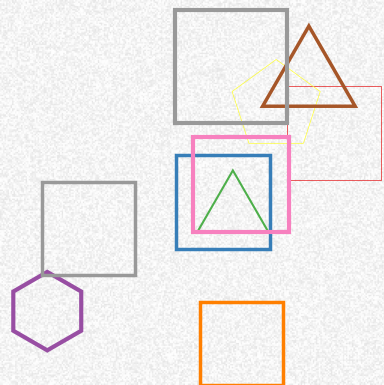[{"shape": "square", "thickness": 0.5, "radius": 0.61, "center": [0.868, 0.654]}, {"shape": "square", "thickness": 2.5, "radius": 0.61, "center": [0.579, 0.476]}, {"shape": "triangle", "thickness": 1.5, "radius": 0.54, "center": [0.605, 0.45]}, {"shape": "hexagon", "thickness": 3, "radius": 0.51, "center": [0.123, 0.192]}, {"shape": "square", "thickness": 2.5, "radius": 0.54, "center": [0.626, 0.108]}, {"shape": "pentagon", "thickness": 0.5, "radius": 0.6, "center": [0.717, 0.725]}, {"shape": "triangle", "thickness": 2.5, "radius": 0.69, "center": [0.802, 0.793]}, {"shape": "square", "thickness": 3, "radius": 0.62, "center": [0.626, 0.52]}, {"shape": "square", "thickness": 2.5, "radius": 0.6, "center": [0.229, 0.406]}, {"shape": "square", "thickness": 3, "radius": 0.73, "center": [0.6, 0.827]}]